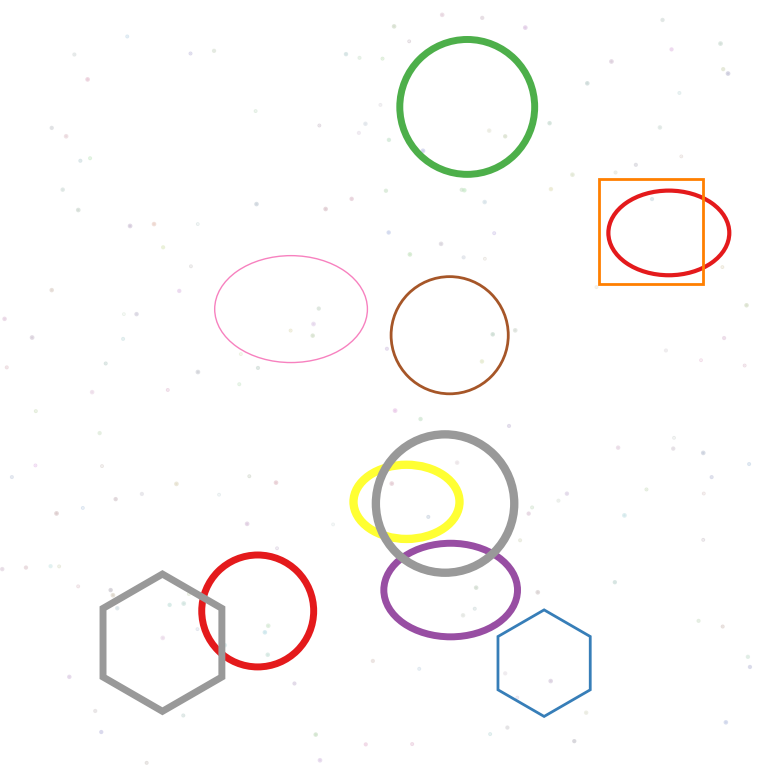[{"shape": "circle", "thickness": 2.5, "radius": 0.36, "center": [0.335, 0.207]}, {"shape": "oval", "thickness": 1.5, "radius": 0.39, "center": [0.869, 0.697]}, {"shape": "hexagon", "thickness": 1, "radius": 0.35, "center": [0.707, 0.139]}, {"shape": "circle", "thickness": 2.5, "radius": 0.44, "center": [0.607, 0.861]}, {"shape": "oval", "thickness": 2.5, "radius": 0.43, "center": [0.585, 0.234]}, {"shape": "square", "thickness": 1, "radius": 0.34, "center": [0.846, 0.699]}, {"shape": "oval", "thickness": 3, "radius": 0.34, "center": [0.528, 0.348]}, {"shape": "circle", "thickness": 1, "radius": 0.38, "center": [0.584, 0.565]}, {"shape": "oval", "thickness": 0.5, "radius": 0.5, "center": [0.378, 0.599]}, {"shape": "circle", "thickness": 3, "radius": 0.45, "center": [0.578, 0.346]}, {"shape": "hexagon", "thickness": 2.5, "radius": 0.45, "center": [0.211, 0.165]}]